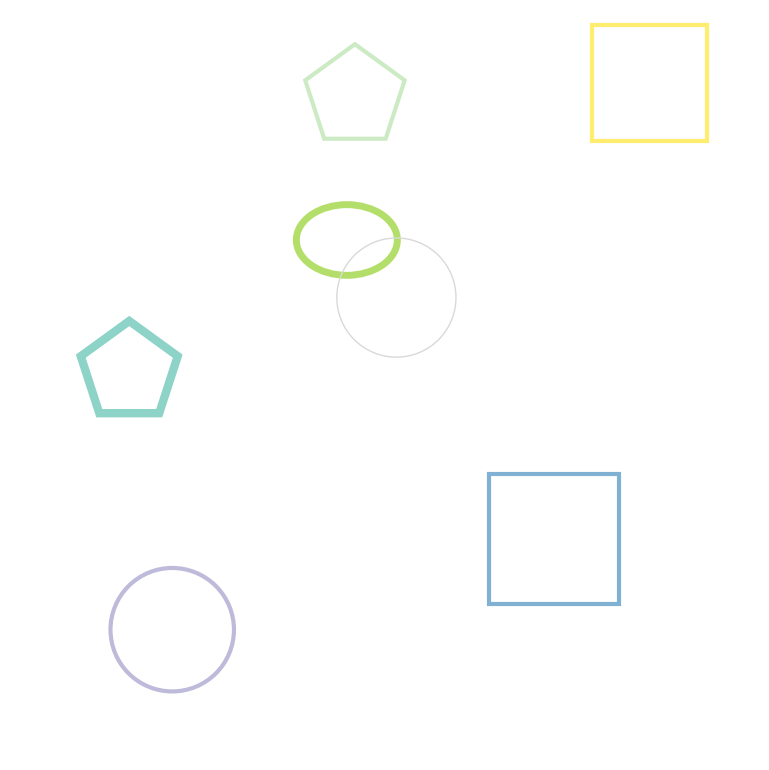[{"shape": "pentagon", "thickness": 3, "radius": 0.33, "center": [0.168, 0.517]}, {"shape": "circle", "thickness": 1.5, "radius": 0.4, "center": [0.224, 0.182]}, {"shape": "square", "thickness": 1.5, "radius": 0.42, "center": [0.719, 0.299]}, {"shape": "oval", "thickness": 2.5, "radius": 0.33, "center": [0.45, 0.688]}, {"shape": "circle", "thickness": 0.5, "radius": 0.39, "center": [0.515, 0.614]}, {"shape": "pentagon", "thickness": 1.5, "radius": 0.34, "center": [0.461, 0.875]}, {"shape": "square", "thickness": 1.5, "radius": 0.37, "center": [0.843, 0.892]}]